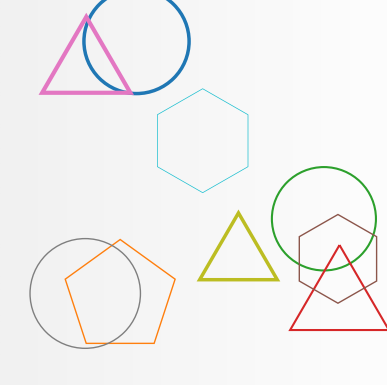[{"shape": "circle", "thickness": 2.5, "radius": 0.68, "center": [0.352, 0.893]}, {"shape": "pentagon", "thickness": 1, "radius": 0.75, "center": [0.31, 0.229]}, {"shape": "circle", "thickness": 1.5, "radius": 0.67, "center": [0.836, 0.432]}, {"shape": "triangle", "thickness": 1.5, "radius": 0.74, "center": [0.876, 0.216]}, {"shape": "hexagon", "thickness": 1, "radius": 0.58, "center": [0.872, 0.328]}, {"shape": "triangle", "thickness": 3, "radius": 0.66, "center": [0.223, 0.825]}, {"shape": "circle", "thickness": 1, "radius": 0.71, "center": [0.22, 0.238]}, {"shape": "triangle", "thickness": 2.5, "radius": 0.58, "center": [0.615, 0.331]}, {"shape": "hexagon", "thickness": 0.5, "radius": 0.68, "center": [0.523, 0.635]}]